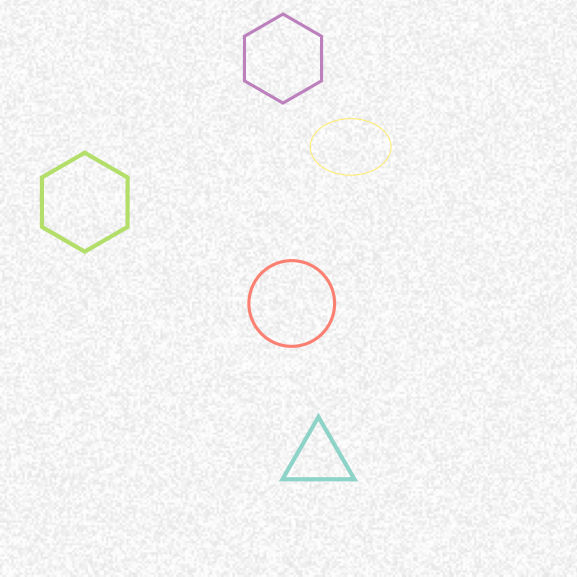[{"shape": "triangle", "thickness": 2, "radius": 0.36, "center": [0.551, 0.205]}, {"shape": "circle", "thickness": 1.5, "radius": 0.37, "center": [0.505, 0.474]}, {"shape": "hexagon", "thickness": 2, "radius": 0.43, "center": [0.147, 0.649]}, {"shape": "hexagon", "thickness": 1.5, "radius": 0.39, "center": [0.49, 0.898]}, {"shape": "oval", "thickness": 0.5, "radius": 0.35, "center": [0.607, 0.745]}]